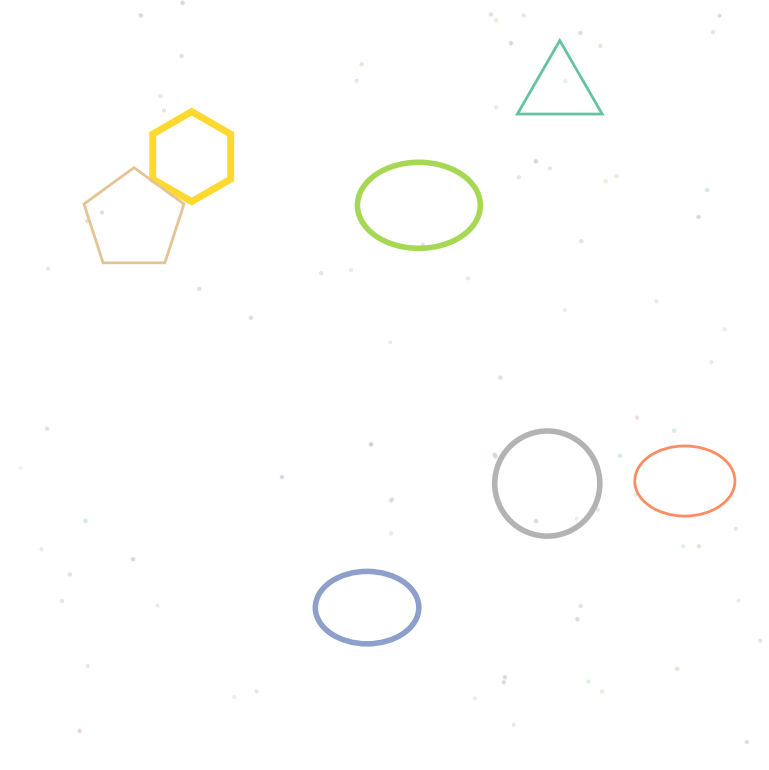[{"shape": "triangle", "thickness": 1, "radius": 0.32, "center": [0.727, 0.884]}, {"shape": "oval", "thickness": 1, "radius": 0.33, "center": [0.889, 0.375]}, {"shape": "oval", "thickness": 2, "radius": 0.34, "center": [0.477, 0.211]}, {"shape": "oval", "thickness": 2, "radius": 0.4, "center": [0.544, 0.733]}, {"shape": "hexagon", "thickness": 2.5, "radius": 0.29, "center": [0.249, 0.797]}, {"shape": "pentagon", "thickness": 1, "radius": 0.34, "center": [0.174, 0.714]}, {"shape": "circle", "thickness": 2, "radius": 0.34, "center": [0.711, 0.372]}]